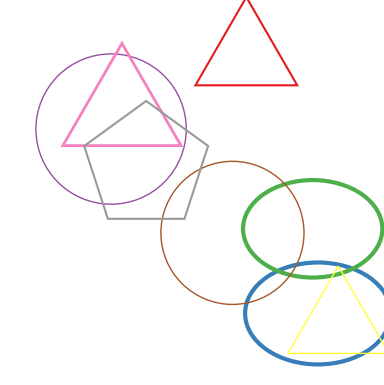[{"shape": "triangle", "thickness": 1.5, "radius": 0.76, "center": [0.64, 0.855]}, {"shape": "oval", "thickness": 3, "radius": 0.95, "center": [0.826, 0.186]}, {"shape": "oval", "thickness": 3, "radius": 0.9, "center": [0.812, 0.406]}, {"shape": "circle", "thickness": 1, "radius": 0.98, "center": [0.289, 0.665]}, {"shape": "triangle", "thickness": 1, "radius": 0.76, "center": [0.879, 0.158]}, {"shape": "circle", "thickness": 1, "radius": 0.93, "center": [0.604, 0.395]}, {"shape": "triangle", "thickness": 2, "radius": 0.89, "center": [0.317, 0.71]}, {"shape": "pentagon", "thickness": 1.5, "radius": 0.85, "center": [0.38, 0.569]}]